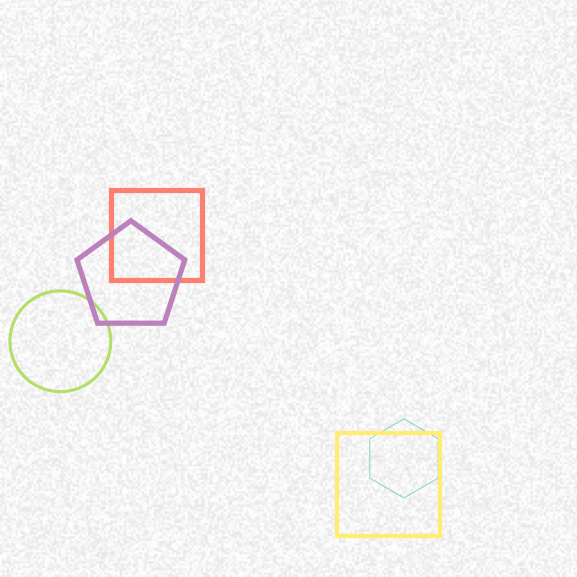[{"shape": "hexagon", "thickness": 0.5, "radius": 0.34, "center": [0.7, 0.205]}, {"shape": "square", "thickness": 2.5, "radius": 0.39, "center": [0.271, 0.592]}, {"shape": "circle", "thickness": 1.5, "radius": 0.44, "center": [0.104, 0.408]}, {"shape": "pentagon", "thickness": 2.5, "radius": 0.49, "center": [0.227, 0.519]}, {"shape": "square", "thickness": 2, "radius": 0.45, "center": [0.673, 0.16]}]